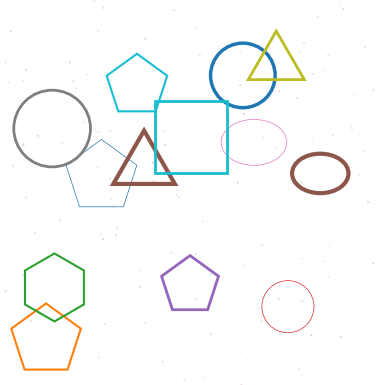[{"shape": "pentagon", "thickness": 0.5, "radius": 0.48, "center": [0.264, 0.541]}, {"shape": "circle", "thickness": 2.5, "radius": 0.42, "center": [0.631, 0.804]}, {"shape": "pentagon", "thickness": 1.5, "radius": 0.48, "center": [0.12, 0.117]}, {"shape": "hexagon", "thickness": 1.5, "radius": 0.44, "center": [0.141, 0.253]}, {"shape": "circle", "thickness": 0.5, "radius": 0.34, "center": [0.748, 0.203]}, {"shape": "pentagon", "thickness": 2, "radius": 0.39, "center": [0.494, 0.258]}, {"shape": "oval", "thickness": 3, "radius": 0.37, "center": [0.832, 0.55]}, {"shape": "triangle", "thickness": 3, "radius": 0.46, "center": [0.374, 0.568]}, {"shape": "oval", "thickness": 0.5, "radius": 0.43, "center": [0.66, 0.63]}, {"shape": "circle", "thickness": 2, "radius": 0.5, "center": [0.135, 0.666]}, {"shape": "triangle", "thickness": 2, "radius": 0.42, "center": [0.718, 0.835]}, {"shape": "square", "thickness": 2, "radius": 0.46, "center": [0.496, 0.644]}, {"shape": "pentagon", "thickness": 1.5, "radius": 0.41, "center": [0.356, 0.778]}]